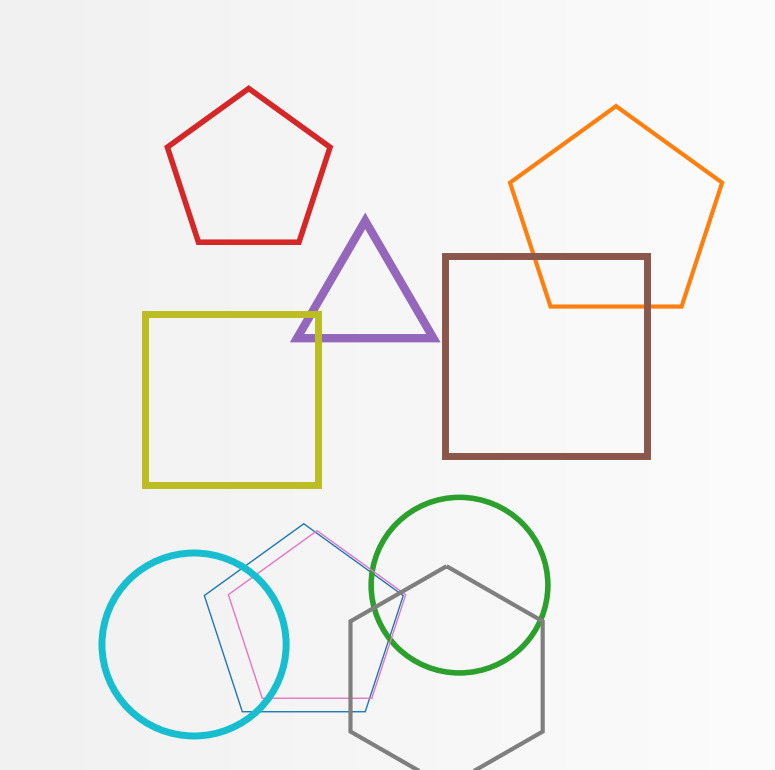[{"shape": "pentagon", "thickness": 0.5, "radius": 0.67, "center": [0.392, 0.185]}, {"shape": "pentagon", "thickness": 1.5, "radius": 0.72, "center": [0.795, 0.718]}, {"shape": "circle", "thickness": 2, "radius": 0.57, "center": [0.593, 0.24]}, {"shape": "pentagon", "thickness": 2, "radius": 0.55, "center": [0.321, 0.775]}, {"shape": "triangle", "thickness": 3, "radius": 0.51, "center": [0.471, 0.612]}, {"shape": "square", "thickness": 2.5, "radius": 0.65, "center": [0.704, 0.538]}, {"shape": "pentagon", "thickness": 0.5, "radius": 0.6, "center": [0.409, 0.191]}, {"shape": "hexagon", "thickness": 1.5, "radius": 0.72, "center": [0.576, 0.121]}, {"shape": "square", "thickness": 2.5, "radius": 0.56, "center": [0.299, 0.481]}, {"shape": "circle", "thickness": 2.5, "radius": 0.59, "center": [0.25, 0.163]}]